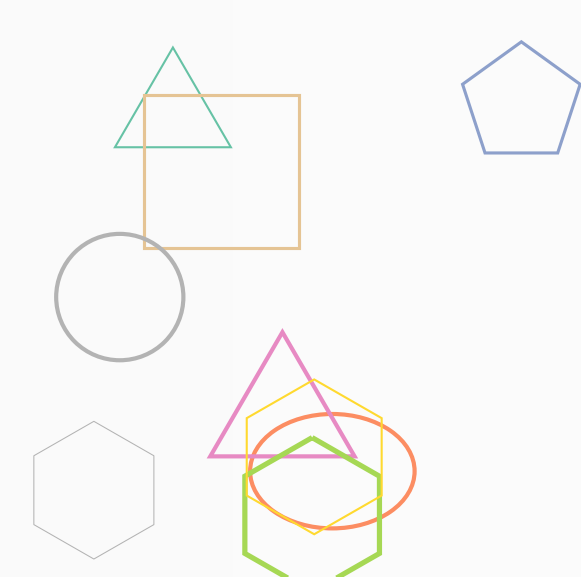[{"shape": "triangle", "thickness": 1, "radius": 0.58, "center": [0.297, 0.802]}, {"shape": "oval", "thickness": 2, "radius": 0.71, "center": [0.572, 0.183]}, {"shape": "pentagon", "thickness": 1.5, "radius": 0.53, "center": [0.897, 0.82]}, {"shape": "triangle", "thickness": 2, "radius": 0.72, "center": [0.486, 0.281]}, {"shape": "hexagon", "thickness": 2.5, "radius": 0.67, "center": [0.537, 0.108]}, {"shape": "hexagon", "thickness": 1, "radius": 0.67, "center": [0.541, 0.208]}, {"shape": "square", "thickness": 1.5, "radius": 0.66, "center": [0.381, 0.702]}, {"shape": "circle", "thickness": 2, "radius": 0.55, "center": [0.206, 0.485]}, {"shape": "hexagon", "thickness": 0.5, "radius": 0.6, "center": [0.161, 0.15]}]